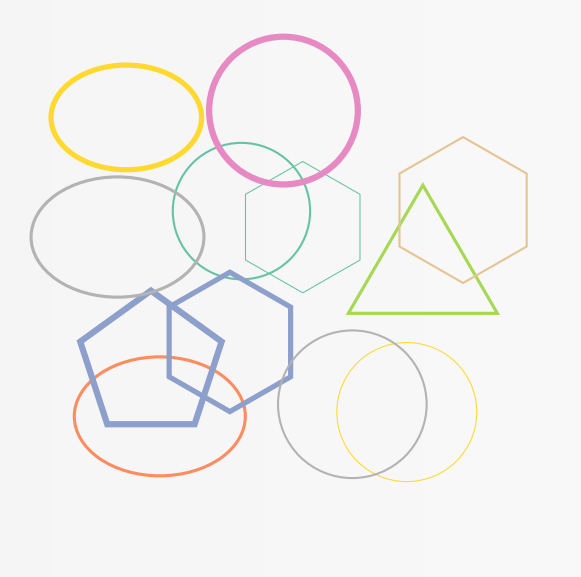[{"shape": "circle", "thickness": 1, "radius": 0.59, "center": [0.415, 0.634]}, {"shape": "hexagon", "thickness": 0.5, "radius": 0.57, "center": [0.521, 0.606]}, {"shape": "oval", "thickness": 1.5, "radius": 0.74, "center": [0.275, 0.278]}, {"shape": "hexagon", "thickness": 2.5, "radius": 0.6, "center": [0.395, 0.407]}, {"shape": "pentagon", "thickness": 3, "radius": 0.64, "center": [0.26, 0.368]}, {"shape": "circle", "thickness": 3, "radius": 0.64, "center": [0.488, 0.808]}, {"shape": "triangle", "thickness": 1.5, "radius": 0.74, "center": [0.728, 0.531]}, {"shape": "oval", "thickness": 2.5, "radius": 0.65, "center": [0.217, 0.796]}, {"shape": "circle", "thickness": 0.5, "radius": 0.6, "center": [0.7, 0.286]}, {"shape": "hexagon", "thickness": 1, "radius": 0.63, "center": [0.797, 0.635]}, {"shape": "circle", "thickness": 1, "radius": 0.64, "center": [0.606, 0.299]}, {"shape": "oval", "thickness": 1.5, "radius": 0.74, "center": [0.202, 0.589]}]